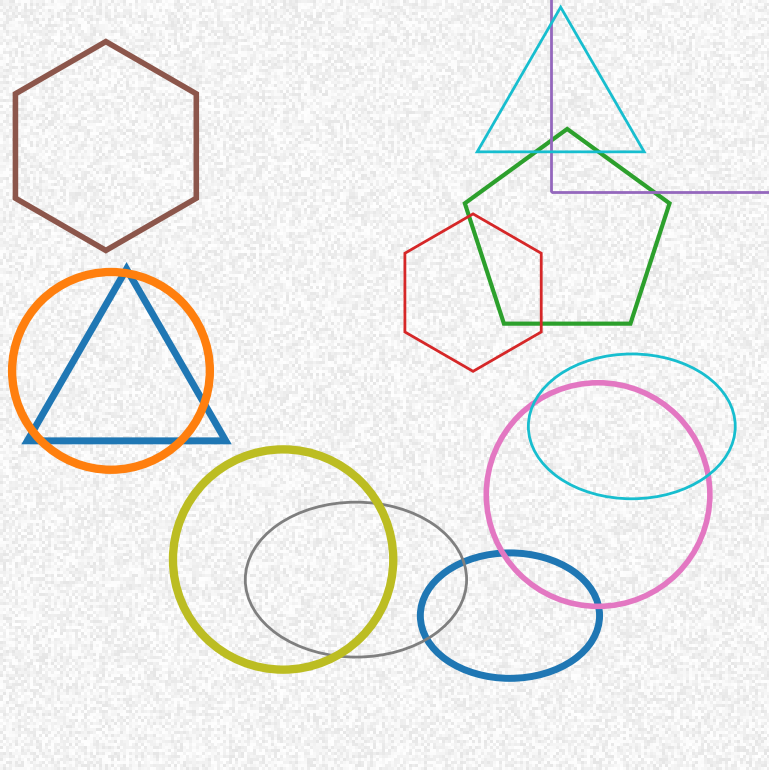[{"shape": "triangle", "thickness": 2.5, "radius": 0.74, "center": [0.164, 0.502]}, {"shape": "oval", "thickness": 2.5, "radius": 0.58, "center": [0.662, 0.2]}, {"shape": "circle", "thickness": 3, "radius": 0.64, "center": [0.144, 0.518]}, {"shape": "pentagon", "thickness": 1.5, "radius": 0.7, "center": [0.737, 0.693]}, {"shape": "hexagon", "thickness": 1, "radius": 0.51, "center": [0.614, 0.62]}, {"shape": "square", "thickness": 1, "radius": 0.73, "center": [0.861, 0.897]}, {"shape": "hexagon", "thickness": 2, "radius": 0.68, "center": [0.137, 0.81]}, {"shape": "circle", "thickness": 2, "radius": 0.73, "center": [0.777, 0.358]}, {"shape": "oval", "thickness": 1, "radius": 0.72, "center": [0.462, 0.247]}, {"shape": "circle", "thickness": 3, "radius": 0.72, "center": [0.368, 0.273]}, {"shape": "triangle", "thickness": 1, "radius": 0.63, "center": [0.728, 0.865]}, {"shape": "oval", "thickness": 1, "radius": 0.67, "center": [0.821, 0.446]}]